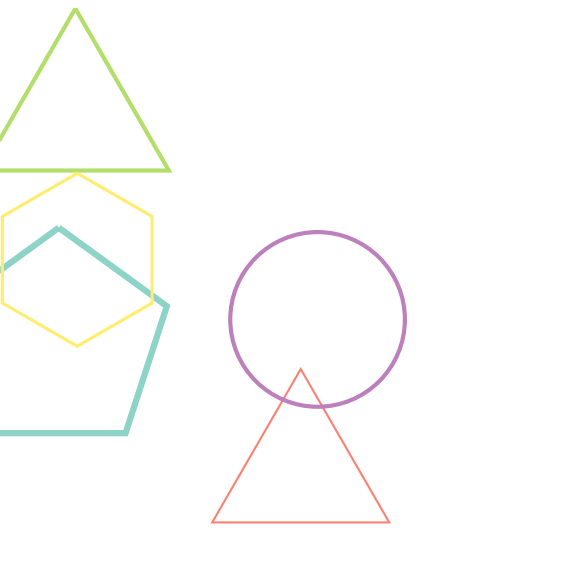[{"shape": "pentagon", "thickness": 3, "radius": 0.98, "center": [0.102, 0.408]}, {"shape": "triangle", "thickness": 1, "radius": 0.89, "center": [0.521, 0.183]}, {"shape": "triangle", "thickness": 2, "radius": 0.93, "center": [0.13, 0.797]}, {"shape": "circle", "thickness": 2, "radius": 0.76, "center": [0.55, 0.446]}, {"shape": "hexagon", "thickness": 1.5, "radius": 0.75, "center": [0.134, 0.549]}]